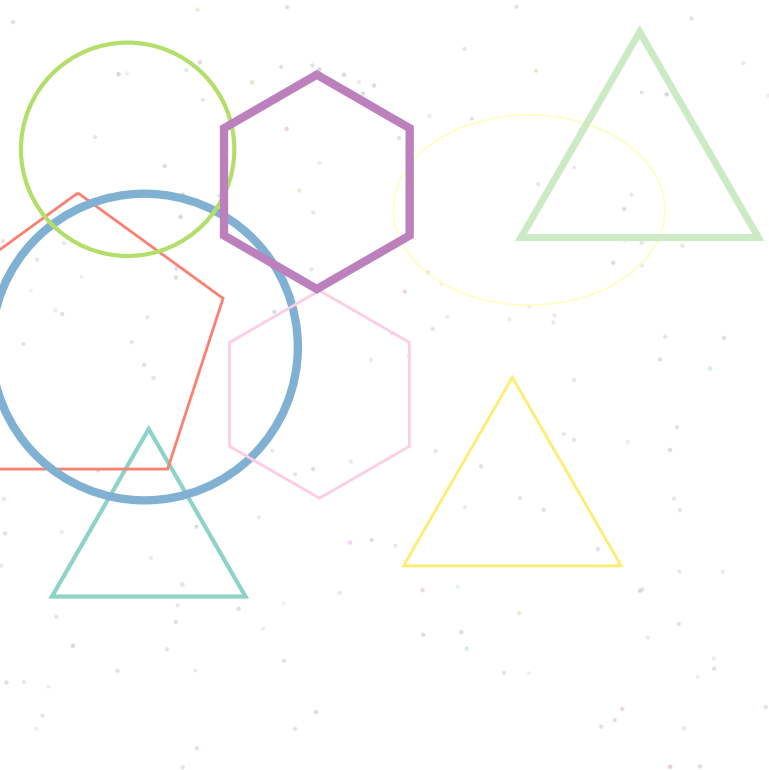[{"shape": "triangle", "thickness": 1.5, "radius": 0.73, "center": [0.193, 0.298]}, {"shape": "oval", "thickness": 0.5, "radius": 0.88, "center": [0.687, 0.727]}, {"shape": "pentagon", "thickness": 1, "radius": 0.99, "center": [0.101, 0.551]}, {"shape": "circle", "thickness": 3, "radius": 1.0, "center": [0.188, 0.549]}, {"shape": "circle", "thickness": 1.5, "radius": 0.69, "center": [0.166, 0.806]}, {"shape": "hexagon", "thickness": 1, "radius": 0.67, "center": [0.415, 0.488]}, {"shape": "hexagon", "thickness": 3, "radius": 0.7, "center": [0.411, 0.764]}, {"shape": "triangle", "thickness": 2.5, "radius": 0.89, "center": [0.831, 0.781]}, {"shape": "triangle", "thickness": 1, "radius": 0.82, "center": [0.665, 0.347]}]